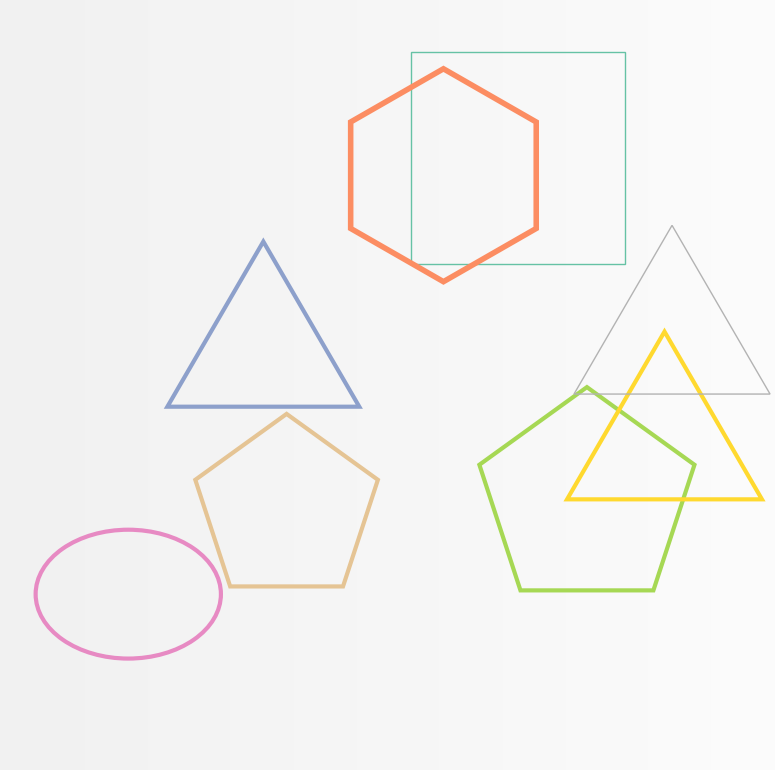[{"shape": "square", "thickness": 0.5, "radius": 0.69, "center": [0.668, 0.795]}, {"shape": "hexagon", "thickness": 2, "radius": 0.69, "center": [0.572, 0.772]}, {"shape": "triangle", "thickness": 1.5, "radius": 0.71, "center": [0.34, 0.543]}, {"shape": "oval", "thickness": 1.5, "radius": 0.6, "center": [0.166, 0.228]}, {"shape": "pentagon", "thickness": 1.5, "radius": 0.73, "center": [0.757, 0.351]}, {"shape": "triangle", "thickness": 1.5, "radius": 0.73, "center": [0.857, 0.424]}, {"shape": "pentagon", "thickness": 1.5, "radius": 0.62, "center": [0.37, 0.339]}, {"shape": "triangle", "thickness": 0.5, "radius": 0.73, "center": [0.867, 0.561]}]